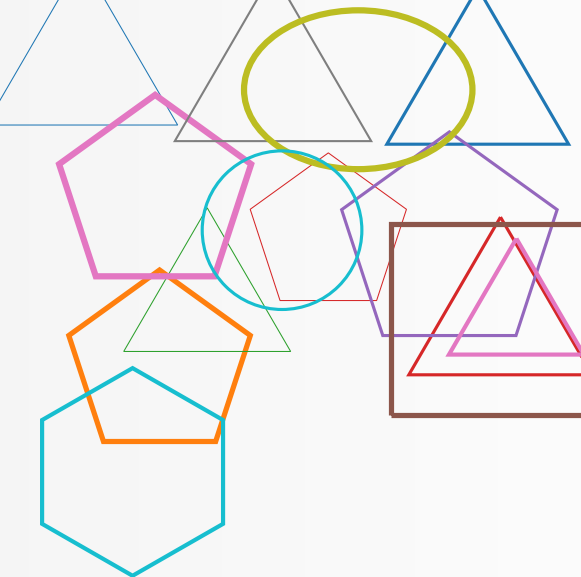[{"shape": "triangle", "thickness": 0.5, "radius": 0.95, "center": [0.14, 0.878]}, {"shape": "triangle", "thickness": 1.5, "radius": 0.9, "center": [0.822, 0.84]}, {"shape": "pentagon", "thickness": 2.5, "radius": 0.82, "center": [0.275, 0.367]}, {"shape": "triangle", "thickness": 0.5, "radius": 0.83, "center": [0.356, 0.473]}, {"shape": "pentagon", "thickness": 0.5, "radius": 0.71, "center": [0.565, 0.593]}, {"shape": "triangle", "thickness": 1.5, "radius": 0.91, "center": [0.861, 0.441]}, {"shape": "pentagon", "thickness": 1.5, "radius": 0.97, "center": [0.773, 0.576]}, {"shape": "square", "thickness": 2.5, "radius": 0.83, "center": [0.839, 0.445]}, {"shape": "pentagon", "thickness": 3, "radius": 0.87, "center": [0.267, 0.661]}, {"shape": "triangle", "thickness": 2, "radius": 0.67, "center": [0.888, 0.452]}, {"shape": "triangle", "thickness": 1, "radius": 0.98, "center": [0.47, 0.852]}, {"shape": "oval", "thickness": 3, "radius": 0.98, "center": [0.616, 0.844]}, {"shape": "hexagon", "thickness": 2, "radius": 0.9, "center": [0.228, 0.182]}, {"shape": "circle", "thickness": 1.5, "radius": 0.69, "center": [0.485, 0.601]}]